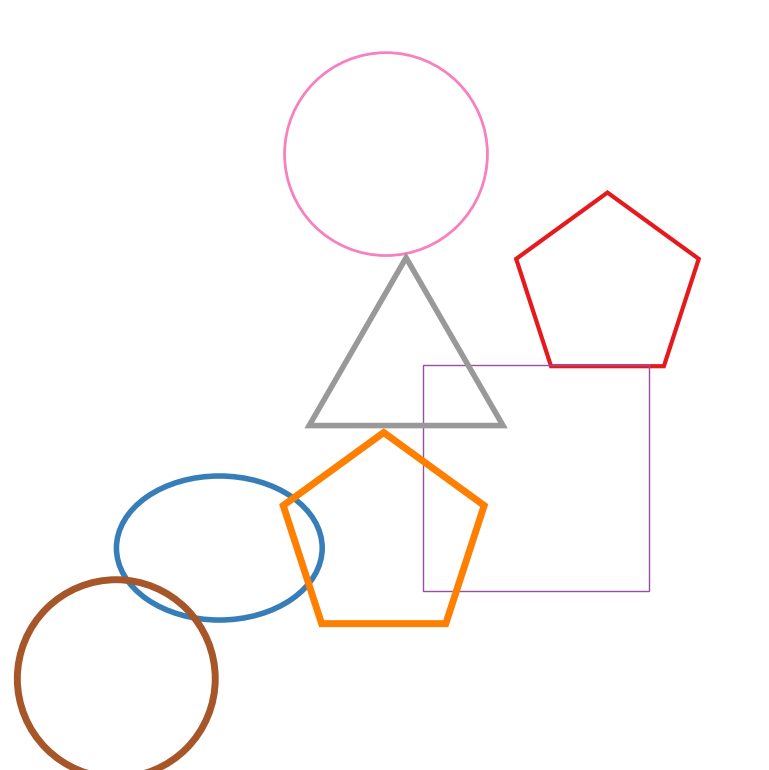[{"shape": "pentagon", "thickness": 1.5, "radius": 0.62, "center": [0.789, 0.625]}, {"shape": "oval", "thickness": 2, "radius": 0.67, "center": [0.285, 0.288]}, {"shape": "square", "thickness": 0.5, "radius": 0.73, "center": [0.696, 0.379]}, {"shape": "pentagon", "thickness": 2.5, "radius": 0.69, "center": [0.498, 0.301]}, {"shape": "circle", "thickness": 2.5, "radius": 0.64, "center": [0.151, 0.119]}, {"shape": "circle", "thickness": 1, "radius": 0.66, "center": [0.501, 0.8]}, {"shape": "triangle", "thickness": 2, "radius": 0.73, "center": [0.527, 0.52]}]